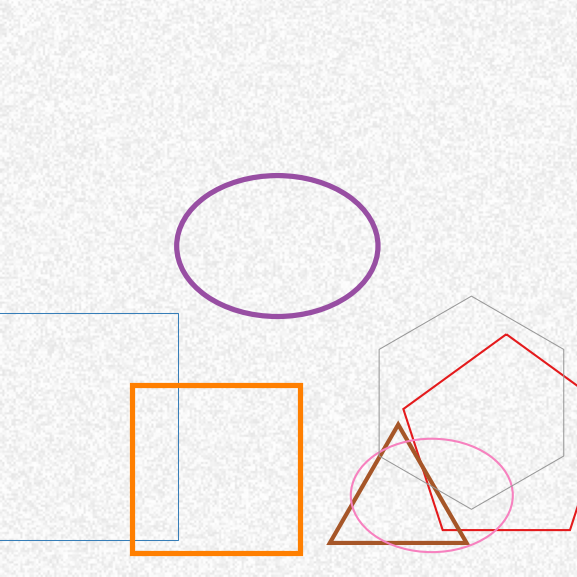[{"shape": "pentagon", "thickness": 1, "radius": 0.94, "center": [0.877, 0.233]}, {"shape": "square", "thickness": 0.5, "radius": 0.98, "center": [0.112, 0.261]}, {"shape": "oval", "thickness": 2.5, "radius": 0.87, "center": [0.48, 0.573]}, {"shape": "square", "thickness": 2.5, "radius": 0.73, "center": [0.374, 0.187]}, {"shape": "triangle", "thickness": 2, "radius": 0.68, "center": [0.69, 0.127]}, {"shape": "oval", "thickness": 1, "radius": 0.7, "center": [0.748, 0.141]}, {"shape": "hexagon", "thickness": 0.5, "radius": 0.92, "center": [0.816, 0.302]}]